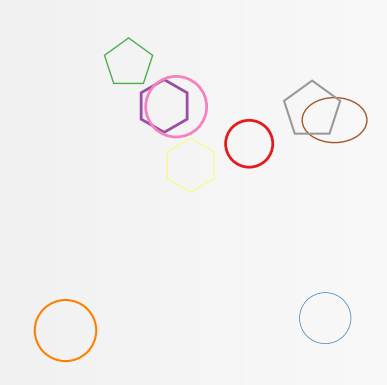[{"shape": "circle", "thickness": 2, "radius": 0.3, "center": [0.643, 0.627]}, {"shape": "circle", "thickness": 0.5, "radius": 0.33, "center": [0.839, 0.174]}, {"shape": "pentagon", "thickness": 1, "radius": 0.33, "center": [0.332, 0.836]}, {"shape": "hexagon", "thickness": 2, "radius": 0.34, "center": [0.424, 0.725]}, {"shape": "circle", "thickness": 1.5, "radius": 0.4, "center": [0.169, 0.141]}, {"shape": "hexagon", "thickness": 0.5, "radius": 0.35, "center": [0.492, 0.571]}, {"shape": "oval", "thickness": 1, "radius": 0.42, "center": [0.863, 0.688]}, {"shape": "circle", "thickness": 2, "radius": 0.39, "center": [0.455, 0.723]}, {"shape": "pentagon", "thickness": 1.5, "radius": 0.38, "center": [0.805, 0.714]}]